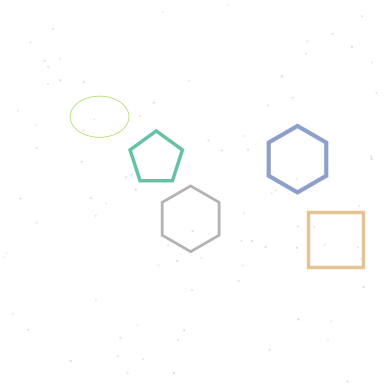[{"shape": "pentagon", "thickness": 2.5, "radius": 0.36, "center": [0.406, 0.588]}, {"shape": "hexagon", "thickness": 3, "radius": 0.43, "center": [0.773, 0.587]}, {"shape": "oval", "thickness": 0.5, "radius": 0.38, "center": [0.259, 0.697]}, {"shape": "square", "thickness": 2.5, "radius": 0.35, "center": [0.871, 0.378]}, {"shape": "hexagon", "thickness": 2, "radius": 0.43, "center": [0.495, 0.432]}]